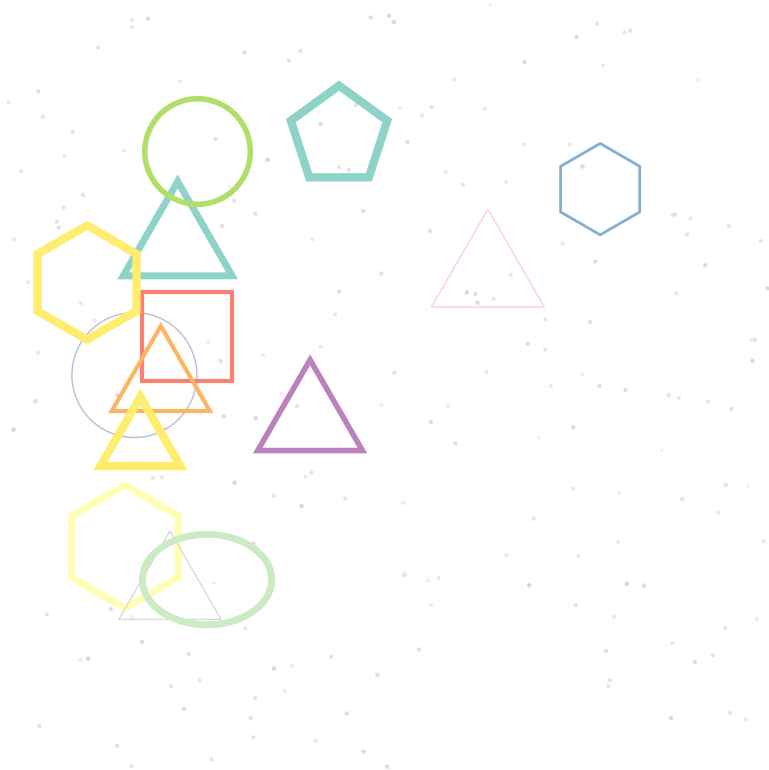[{"shape": "triangle", "thickness": 2.5, "radius": 0.41, "center": [0.231, 0.683]}, {"shape": "pentagon", "thickness": 3, "radius": 0.33, "center": [0.44, 0.823]}, {"shape": "hexagon", "thickness": 2.5, "radius": 0.4, "center": [0.162, 0.29]}, {"shape": "circle", "thickness": 0.5, "radius": 0.41, "center": [0.175, 0.513]}, {"shape": "square", "thickness": 1.5, "radius": 0.29, "center": [0.243, 0.563]}, {"shape": "hexagon", "thickness": 1, "radius": 0.3, "center": [0.779, 0.754]}, {"shape": "triangle", "thickness": 1.5, "radius": 0.37, "center": [0.209, 0.503]}, {"shape": "circle", "thickness": 2, "radius": 0.34, "center": [0.257, 0.803]}, {"shape": "triangle", "thickness": 0.5, "radius": 0.42, "center": [0.634, 0.644]}, {"shape": "triangle", "thickness": 0.5, "radius": 0.38, "center": [0.221, 0.234]}, {"shape": "triangle", "thickness": 2, "radius": 0.39, "center": [0.403, 0.454]}, {"shape": "oval", "thickness": 2.5, "radius": 0.42, "center": [0.269, 0.247]}, {"shape": "hexagon", "thickness": 3, "radius": 0.37, "center": [0.113, 0.633]}, {"shape": "triangle", "thickness": 3, "radius": 0.3, "center": [0.182, 0.425]}]